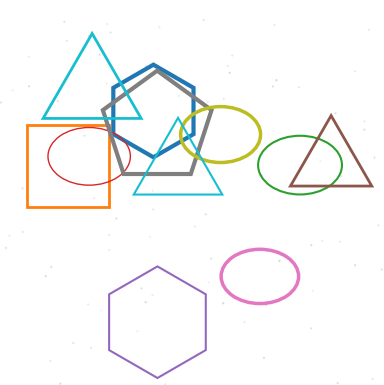[{"shape": "hexagon", "thickness": 3, "radius": 0.6, "center": [0.398, 0.712]}, {"shape": "square", "thickness": 2, "radius": 0.53, "center": [0.176, 0.569]}, {"shape": "oval", "thickness": 1.5, "radius": 0.54, "center": [0.779, 0.571]}, {"shape": "oval", "thickness": 1, "radius": 0.53, "center": [0.232, 0.594]}, {"shape": "hexagon", "thickness": 1.5, "radius": 0.72, "center": [0.409, 0.163]}, {"shape": "triangle", "thickness": 2, "radius": 0.61, "center": [0.86, 0.578]}, {"shape": "oval", "thickness": 2.5, "radius": 0.5, "center": [0.675, 0.282]}, {"shape": "pentagon", "thickness": 3, "radius": 0.74, "center": [0.408, 0.668]}, {"shape": "oval", "thickness": 2.5, "radius": 0.52, "center": [0.573, 0.651]}, {"shape": "triangle", "thickness": 1.5, "radius": 0.66, "center": [0.462, 0.561]}, {"shape": "triangle", "thickness": 2, "radius": 0.74, "center": [0.239, 0.766]}]